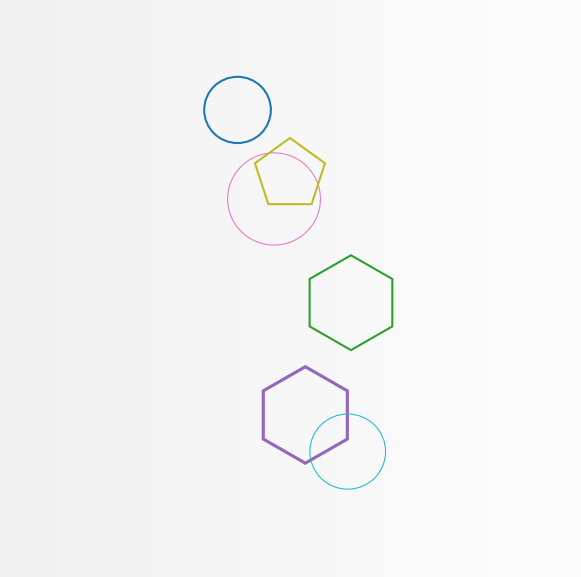[{"shape": "circle", "thickness": 1, "radius": 0.29, "center": [0.409, 0.809]}, {"shape": "hexagon", "thickness": 1, "radius": 0.41, "center": [0.604, 0.475]}, {"shape": "hexagon", "thickness": 1.5, "radius": 0.42, "center": [0.525, 0.281]}, {"shape": "circle", "thickness": 0.5, "radius": 0.4, "center": [0.471, 0.655]}, {"shape": "pentagon", "thickness": 1, "radius": 0.32, "center": [0.499, 0.697]}, {"shape": "circle", "thickness": 0.5, "radius": 0.33, "center": [0.598, 0.217]}]